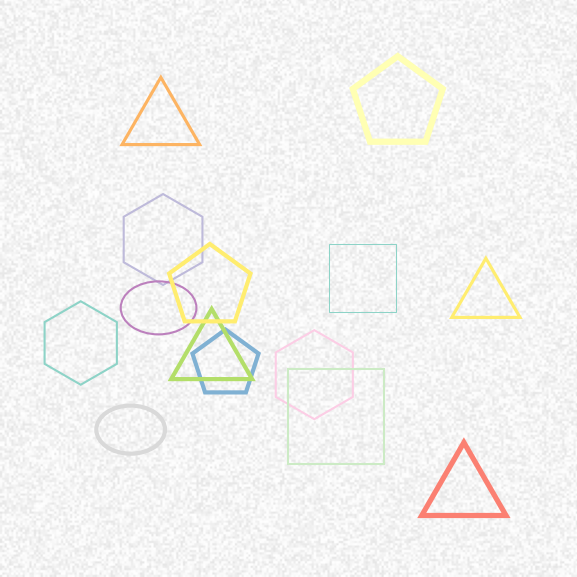[{"shape": "hexagon", "thickness": 1, "radius": 0.36, "center": [0.14, 0.405]}, {"shape": "square", "thickness": 0.5, "radius": 0.29, "center": [0.628, 0.517]}, {"shape": "pentagon", "thickness": 3, "radius": 0.41, "center": [0.689, 0.82]}, {"shape": "hexagon", "thickness": 1, "radius": 0.39, "center": [0.282, 0.584]}, {"shape": "triangle", "thickness": 2.5, "radius": 0.42, "center": [0.803, 0.149]}, {"shape": "pentagon", "thickness": 2, "radius": 0.3, "center": [0.39, 0.368]}, {"shape": "triangle", "thickness": 1.5, "radius": 0.39, "center": [0.279, 0.788]}, {"shape": "triangle", "thickness": 2, "radius": 0.4, "center": [0.367, 0.383]}, {"shape": "hexagon", "thickness": 1, "radius": 0.39, "center": [0.544, 0.35]}, {"shape": "oval", "thickness": 2, "radius": 0.3, "center": [0.226, 0.255]}, {"shape": "oval", "thickness": 1, "radius": 0.33, "center": [0.275, 0.466]}, {"shape": "square", "thickness": 1, "radius": 0.41, "center": [0.582, 0.278]}, {"shape": "triangle", "thickness": 1.5, "radius": 0.34, "center": [0.841, 0.484]}, {"shape": "pentagon", "thickness": 2, "radius": 0.37, "center": [0.363, 0.503]}]